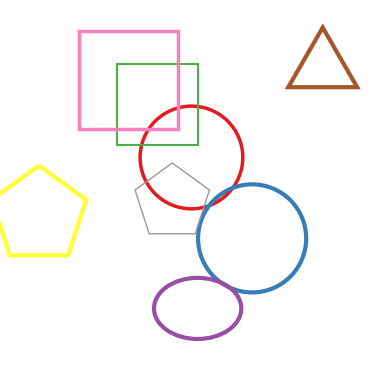[{"shape": "circle", "thickness": 2.5, "radius": 0.67, "center": [0.497, 0.591]}, {"shape": "circle", "thickness": 3, "radius": 0.7, "center": [0.655, 0.381]}, {"shape": "square", "thickness": 1.5, "radius": 0.53, "center": [0.408, 0.728]}, {"shape": "oval", "thickness": 3, "radius": 0.57, "center": [0.513, 0.199]}, {"shape": "pentagon", "thickness": 3, "radius": 0.64, "center": [0.101, 0.441]}, {"shape": "triangle", "thickness": 3, "radius": 0.52, "center": [0.838, 0.825]}, {"shape": "square", "thickness": 2.5, "radius": 0.64, "center": [0.333, 0.793]}, {"shape": "pentagon", "thickness": 1, "radius": 0.51, "center": [0.447, 0.475]}]